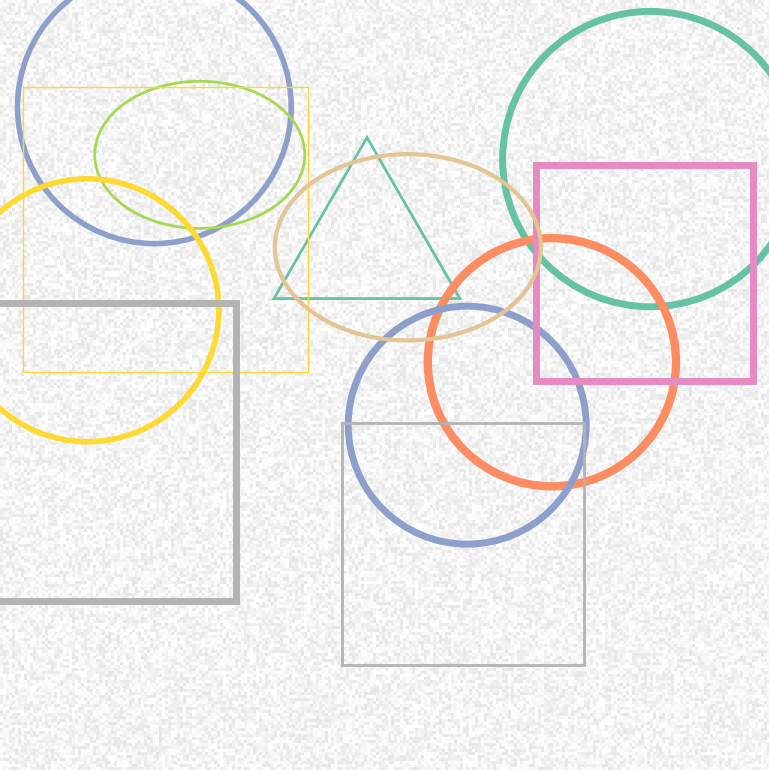[{"shape": "circle", "thickness": 2.5, "radius": 0.96, "center": [0.845, 0.793]}, {"shape": "triangle", "thickness": 1, "radius": 0.7, "center": [0.477, 0.682]}, {"shape": "circle", "thickness": 3, "radius": 0.81, "center": [0.717, 0.53]}, {"shape": "circle", "thickness": 2.5, "radius": 0.77, "center": [0.607, 0.448]}, {"shape": "circle", "thickness": 2, "radius": 0.89, "center": [0.2, 0.861]}, {"shape": "square", "thickness": 2.5, "radius": 0.7, "center": [0.837, 0.645]}, {"shape": "oval", "thickness": 1, "radius": 0.68, "center": [0.259, 0.799]}, {"shape": "circle", "thickness": 2, "radius": 0.85, "center": [0.113, 0.597]}, {"shape": "square", "thickness": 0.5, "radius": 0.93, "center": [0.214, 0.702]}, {"shape": "oval", "thickness": 1.5, "radius": 0.86, "center": [0.53, 0.679]}, {"shape": "square", "thickness": 2.5, "radius": 0.97, "center": [0.113, 0.413]}, {"shape": "square", "thickness": 1, "radius": 0.78, "center": [0.601, 0.293]}]